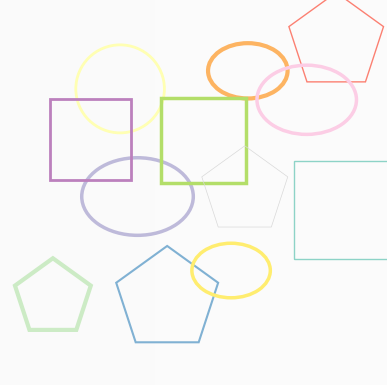[{"shape": "square", "thickness": 1, "radius": 0.64, "center": [0.887, 0.454]}, {"shape": "circle", "thickness": 2, "radius": 0.57, "center": [0.31, 0.769]}, {"shape": "oval", "thickness": 2.5, "radius": 0.72, "center": [0.355, 0.49]}, {"shape": "pentagon", "thickness": 1, "radius": 0.64, "center": [0.868, 0.891]}, {"shape": "pentagon", "thickness": 1.5, "radius": 0.69, "center": [0.431, 0.223]}, {"shape": "oval", "thickness": 3, "radius": 0.51, "center": [0.64, 0.816]}, {"shape": "square", "thickness": 2.5, "radius": 0.55, "center": [0.525, 0.635]}, {"shape": "oval", "thickness": 2.5, "radius": 0.64, "center": [0.792, 0.741]}, {"shape": "pentagon", "thickness": 0.5, "radius": 0.58, "center": [0.632, 0.505]}, {"shape": "square", "thickness": 2, "radius": 0.52, "center": [0.233, 0.637]}, {"shape": "pentagon", "thickness": 3, "radius": 0.51, "center": [0.136, 0.226]}, {"shape": "oval", "thickness": 2.5, "radius": 0.51, "center": [0.596, 0.297]}]